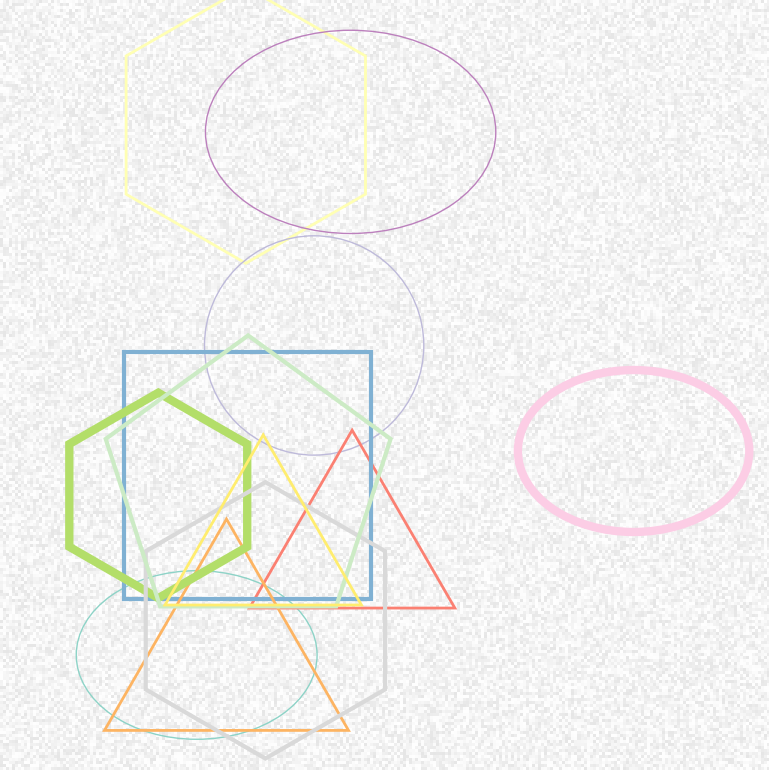[{"shape": "oval", "thickness": 0.5, "radius": 0.78, "center": [0.255, 0.149]}, {"shape": "hexagon", "thickness": 1, "radius": 0.9, "center": [0.319, 0.838]}, {"shape": "circle", "thickness": 0.5, "radius": 0.71, "center": [0.408, 0.551]}, {"shape": "triangle", "thickness": 1, "radius": 0.77, "center": [0.457, 0.287]}, {"shape": "square", "thickness": 1.5, "radius": 0.8, "center": [0.321, 0.382]}, {"shape": "triangle", "thickness": 1, "radius": 0.91, "center": [0.294, 0.143]}, {"shape": "hexagon", "thickness": 3, "radius": 0.67, "center": [0.206, 0.357]}, {"shape": "oval", "thickness": 3, "radius": 0.75, "center": [0.823, 0.414]}, {"shape": "hexagon", "thickness": 1.5, "radius": 0.9, "center": [0.345, 0.194]}, {"shape": "oval", "thickness": 0.5, "radius": 0.94, "center": [0.455, 0.829]}, {"shape": "pentagon", "thickness": 1.5, "radius": 0.97, "center": [0.322, 0.37]}, {"shape": "triangle", "thickness": 1, "radius": 0.74, "center": [0.342, 0.288]}]